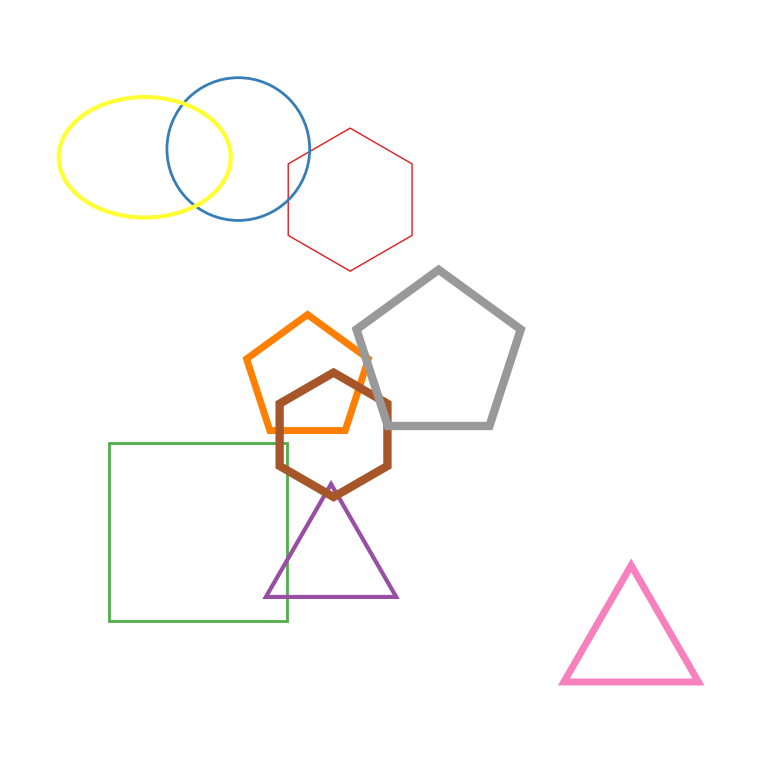[{"shape": "hexagon", "thickness": 0.5, "radius": 0.46, "center": [0.455, 0.741]}, {"shape": "circle", "thickness": 1, "radius": 0.46, "center": [0.309, 0.806]}, {"shape": "square", "thickness": 1, "radius": 0.58, "center": [0.257, 0.309]}, {"shape": "triangle", "thickness": 1.5, "radius": 0.49, "center": [0.43, 0.274]}, {"shape": "pentagon", "thickness": 2.5, "radius": 0.42, "center": [0.399, 0.508]}, {"shape": "oval", "thickness": 1.5, "radius": 0.56, "center": [0.188, 0.796]}, {"shape": "hexagon", "thickness": 3, "radius": 0.4, "center": [0.433, 0.435]}, {"shape": "triangle", "thickness": 2.5, "radius": 0.5, "center": [0.82, 0.165]}, {"shape": "pentagon", "thickness": 3, "radius": 0.56, "center": [0.57, 0.538]}]